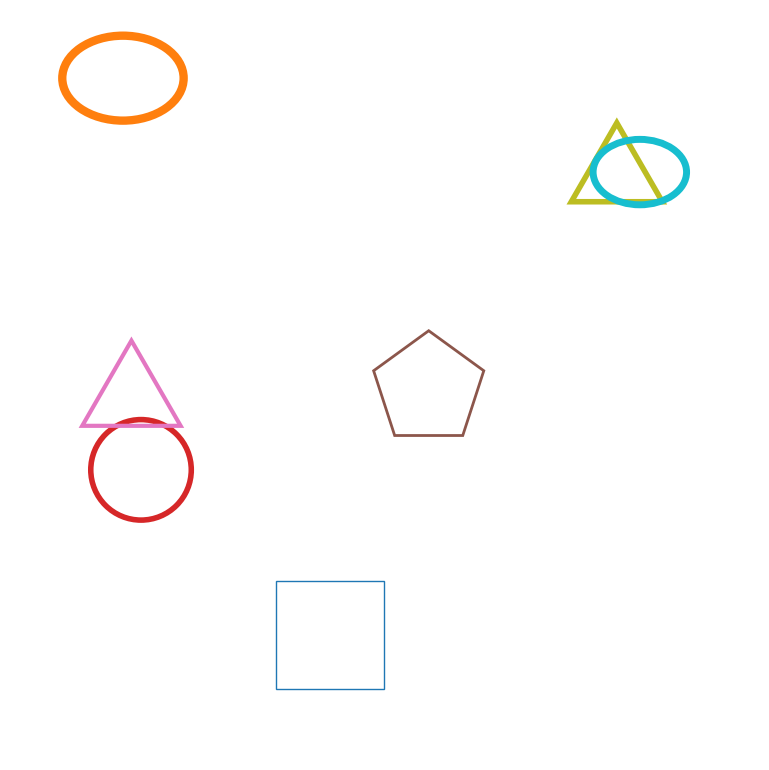[{"shape": "square", "thickness": 0.5, "radius": 0.35, "center": [0.429, 0.175]}, {"shape": "oval", "thickness": 3, "radius": 0.39, "center": [0.16, 0.899]}, {"shape": "circle", "thickness": 2, "radius": 0.33, "center": [0.183, 0.39]}, {"shape": "pentagon", "thickness": 1, "radius": 0.38, "center": [0.557, 0.495]}, {"shape": "triangle", "thickness": 1.5, "radius": 0.37, "center": [0.171, 0.484]}, {"shape": "triangle", "thickness": 2, "radius": 0.34, "center": [0.801, 0.772]}, {"shape": "oval", "thickness": 2.5, "radius": 0.3, "center": [0.831, 0.777]}]